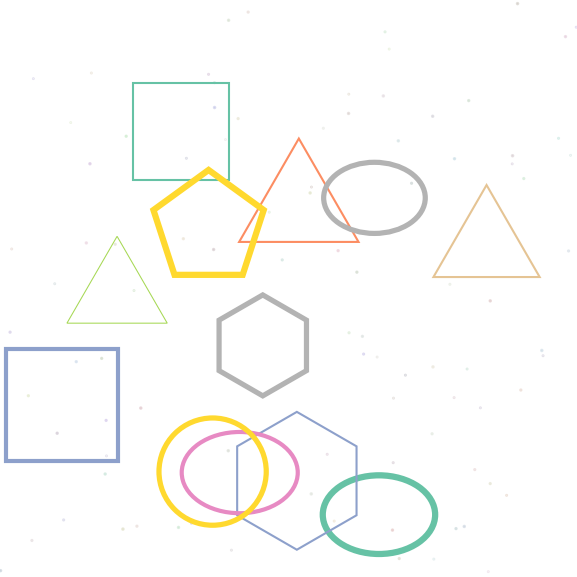[{"shape": "square", "thickness": 1, "radius": 0.42, "center": [0.314, 0.772]}, {"shape": "oval", "thickness": 3, "radius": 0.49, "center": [0.656, 0.108]}, {"shape": "triangle", "thickness": 1, "radius": 0.6, "center": [0.517, 0.64]}, {"shape": "square", "thickness": 2, "radius": 0.49, "center": [0.107, 0.298]}, {"shape": "hexagon", "thickness": 1, "radius": 0.6, "center": [0.514, 0.167]}, {"shape": "oval", "thickness": 2, "radius": 0.5, "center": [0.415, 0.181]}, {"shape": "triangle", "thickness": 0.5, "radius": 0.5, "center": [0.203, 0.49]}, {"shape": "circle", "thickness": 2.5, "radius": 0.46, "center": [0.368, 0.182]}, {"shape": "pentagon", "thickness": 3, "radius": 0.5, "center": [0.361, 0.604]}, {"shape": "triangle", "thickness": 1, "radius": 0.53, "center": [0.843, 0.573]}, {"shape": "hexagon", "thickness": 2.5, "radius": 0.44, "center": [0.455, 0.401]}, {"shape": "oval", "thickness": 2.5, "radius": 0.44, "center": [0.648, 0.657]}]